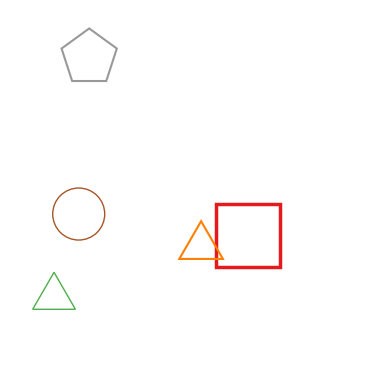[{"shape": "square", "thickness": 2.5, "radius": 0.41, "center": [0.644, 0.388]}, {"shape": "triangle", "thickness": 1, "radius": 0.32, "center": [0.14, 0.229]}, {"shape": "triangle", "thickness": 1.5, "radius": 0.33, "center": [0.522, 0.36]}, {"shape": "circle", "thickness": 1, "radius": 0.34, "center": [0.204, 0.444]}, {"shape": "pentagon", "thickness": 1.5, "radius": 0.38, "center": [0.232, 0.851]}]